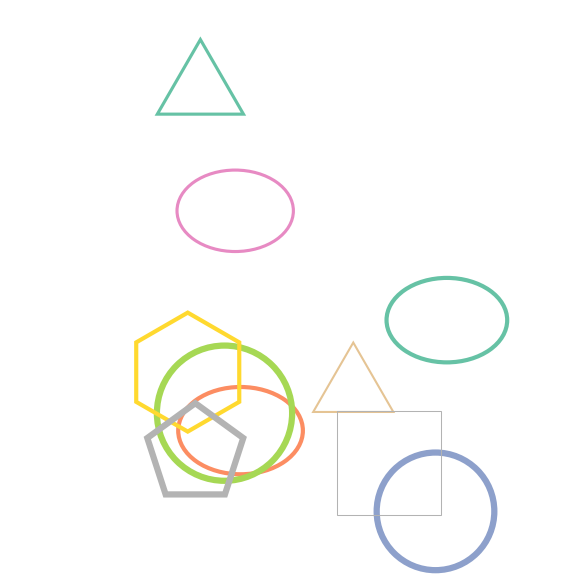[{"shape": "triangle", "thickness": 1.5, "radius": 0.43, "center": [0.347, 0.845]}, {"shape": "oval", "thickness": 2, "radius": 0.52, "center": [0.774, 0.445]}, {"shape": "oval", "thickness": 2, "radius": 0.54, "center": [0.417, 0.253]}, {"shape": "circle", "thickness": 3, "radius": 0.51, "center": [0.754, 0.114]}, {"shape": "oval", "thickness": 1.5, "radius": 0.5, "center": [0.407, 0.634]}, {"shape": "circle", "thickness": 3, "radius": 0.59, "center": [0.389, 0.284]}, {"shape": "hexagon", "thickness": 2, "radius": 0.51, "center": [0.325, 0.355]}, {"shape": "triangle", "thickness": 1, "radius": 0.4, "center": [0.612, 0.326]}, {"shape": "square", "thickness": 0.5, "radius": 0.45, "center": [0.674, 0.198]}, {"shape": "pentagon", "thickness": 3, "radius": 0.44, "center": [0.338, 0.214]}]